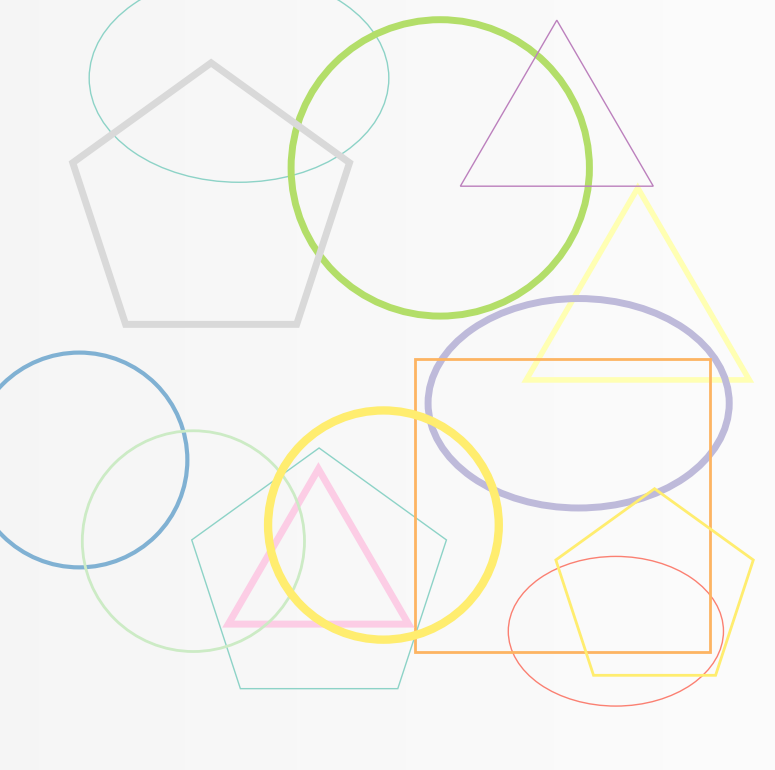[{"shape": "oval", "thickness": 0.5, "radius": 0.97, "center": [0.308, 0.899]}, {"shape": "pentagon", "thickness": 0.5, "radius": 0.86, "center": [0.412, 0.245]}, {"shape": "triangle", "thickness": 2, "radius": 0.83, "center": [0.823, 0.59]}, {"shape": "oval", "thickness": 2.5, "radius": 0.97, "center": [0.747, 0.476]}, {"shape": "oval", "thickness": 0.5, "radius": 0.69, "center": [0.795, 0.18]}, {"shape": "circle", "thickness": 1.5, "radius": 0.7, "center": [0.102, 0.403]}, {"shape": "square", "thickness": 1, "radius": 0.95, "center": [0.726, 0.344]}, {"shape": "circle", "thickness": 2.5, "radius": 0.96, "center": [0.568, 0.782]}, {"shape": "triangle", "thickness": 2.5, "radius": 0.67, "center": [0.411, 0.257]}, {"shape": "pentagon", "thickness": 2.5, "radius": 0.94, "center": [0.272, 0.731]}, {"shape": "triangle", "thickness": 0.5, "radius": 0.72, "center": [0.718, 0.83]}, {"shape": "circle", "thickness": 1, "radius": 0.72, "center": [0.25, 0.297]}, {"shape": "circle", "thickness": 3, "radius": 0.74, "center": [0.495, 0.318]}, {"shape": "pentagon", "thickness": 1, "radius": 0.67, "center": [0.845, 0.231]}]